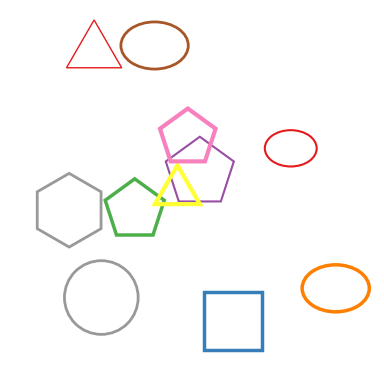[{"shape": "triangle", "thickness": 1, "radius": 0.41, "center": [0.244, 0.865]}, {"shape": "oval", "thickness": 1.5, "radius": 0.34, "center": [0.755, 0.615]}, {"shape": "square", "thickness": 2.5, "radius": 0.38, "center": [0.605, 0.166]}, {"shape": "pentagon", "thickness": 2.5, "radius": 0.4, "center": [0.35, 0.455]}, {"shape": "pentagon", "thickness": 1.5, "radius": 0.46, "center": [0.519, 0.552]}, {"shape": "oval", "thickness": 2.5, "radius": 0.44, "center": [0.872, 0.251]}, {"shape": "triangle", "thickness": 3, "radius": 0.34, "center": [0.461, 0.503]}, {"shape": "oval", "thickness": 2, "radius": 0.44, "center": [0.402, 0.882]}, {"shape": "pentagon", "thickness": 3, "radius": 0.38, "center": [0.488, 0.642]}, {"shape": "hexagon", "thickness": 2, "radius": 0.48, "center": [0.18, 0.454]}, {"shape": "circle", "thickness": 2, "radius": 0.48, "center": [0.263, 0.227]}]